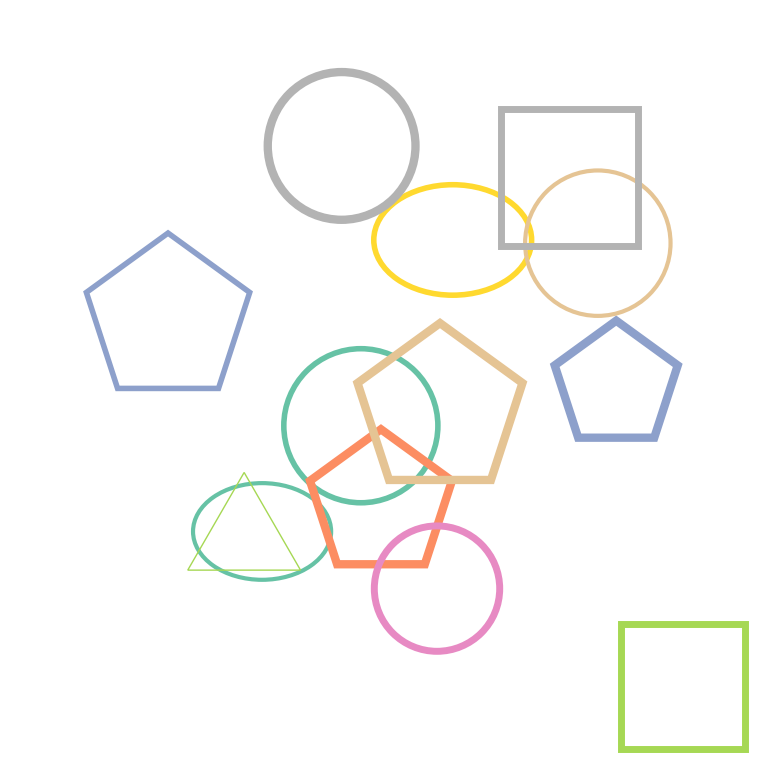[{"shape": "circle", "thickness": 2, "radius": 0.5, "center": [0.469, 0.447]}, {"shape": "oval", "thickness": 1.5, "radius": 0.45, "center": [0.34, 0.31]}, {"shape": "pentagon", "thickness": 3, "radius": 0.48, "center": [0.495, 0.346]}, {"shape": "pentagon", "thickness": 2, "radius": 0.56, "center": [0.218, 0.586]}, {"shape": "pentagon", "thickness": 3, "radius": 0.42, "center": [0.8, 0.5]}, {"shape": "circle", "thickness": 2.5, "radius": 0.41, "center": [0.568, 0.236]}, {"shape": "square", "thickness": 2.5, "radius": 0.4, "center": [0.887, 0.108]}, {"shape": "triangle", "thickness": 0.5, "radius": 0.42, "center": [0.317, 0.302]}, {"shape": "oval", "thickness": 2, "radius": 0.51, "center": [0.588, 0.688]}, {"shape": "circle", "thickness": 1.5, "radius": 0.47, "center": [0.776, 0.684]}, {"shape": "pentagon", "thickness": 3, "radius": 0.56, "center": [0.571, 0.468]}, {"shape": "square", "thickness": 2.5, "radius": 0.44, "center": [0.74, 0.77]}, {"shape": "circle", "thickness": 3, "radius": 0.48, "center": [0.444, 0.81]}]